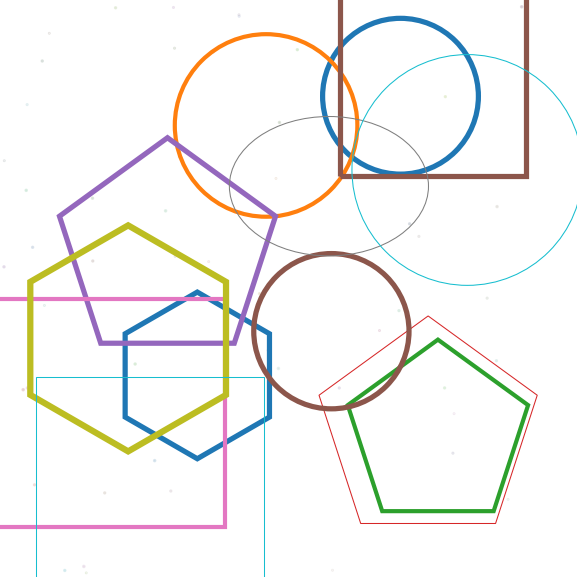[{"shape": "circle", "thickness": 2.5, "radius": 0.67, "center": [0.694, 0.833]}, {"shape": "hexagon", "thickness": 2.5, "radius": 0.72, "center": [0.342, 0.349]}, {"shape": "circle", "thickness": 2, "radius": 0.79, "center": [0.461, 0.782]}, {"shape": "pentagon", "thickness": 2, "radius": 0.82, "center": [0.758, 0.247]}, {"shape": "pentagon", "thickness": 0.5, "radius": 0.99, "center": [0.741, 0.253]}, {"shape": "pentagon", "thickness": 2.5, "radius": 0.98, "center": [0.29, 0.564]}, {"shape": "square", "thickness": 2.5, "radius": 0.8, "center": [0.749, 0.855]}, {"shape": "circle", "thickness": 2.5, "radius": 0.67, "center": [0.574, 0.426]}, {"shape": "square", "thickness": 2, "radius": 0.99, "center": [0.192, 0.283]}, {"shape": "oval", "thickness": 0.5, "radius": 0.86, "center": [0.57, 0.677]}, {"shape": "hexagon", "thickness": 3, "radius": 0.98, "center": [0.222, 0.413]}, {"shape": "circle", "thickness": 0.5, "radius": 1.0, "center": [0.809, 0.705]}, {"shape": "square", "thickness": 0.5, "radius": 0.99, "center": [0.26, 0.149]}]